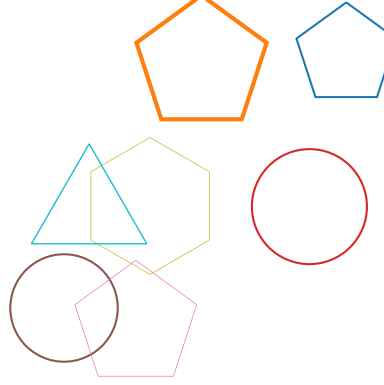[{"shape": "pentagon", "thickness": 1.5, "radius": 0.68, "center": [0.899, 0.858]}, {"shape": "pentagon", "thickness": 3, "radius": 0.89, "center": [0.523, 0.834]}, {"shape": "circle", "thickness": 1.5, "radius": 0.75, "center": [0.804, 0.463]}, {"shape": "circle", "thickness": 1.5, "radius": 0.7, "center": [0.166, 0.2]}, {"shape": "pentagon", "thickness": 0.5, "radius": 0.83, "center": [0.353, 0.157]}, {"shape": "hexagon", "thickness": 0.5, "radius": 0.89, "center": [0.39, 0.465]}, {"shape": "triangle", "thickness": 1, "radius": 0.87, "center": [0.232, 0.453]}]